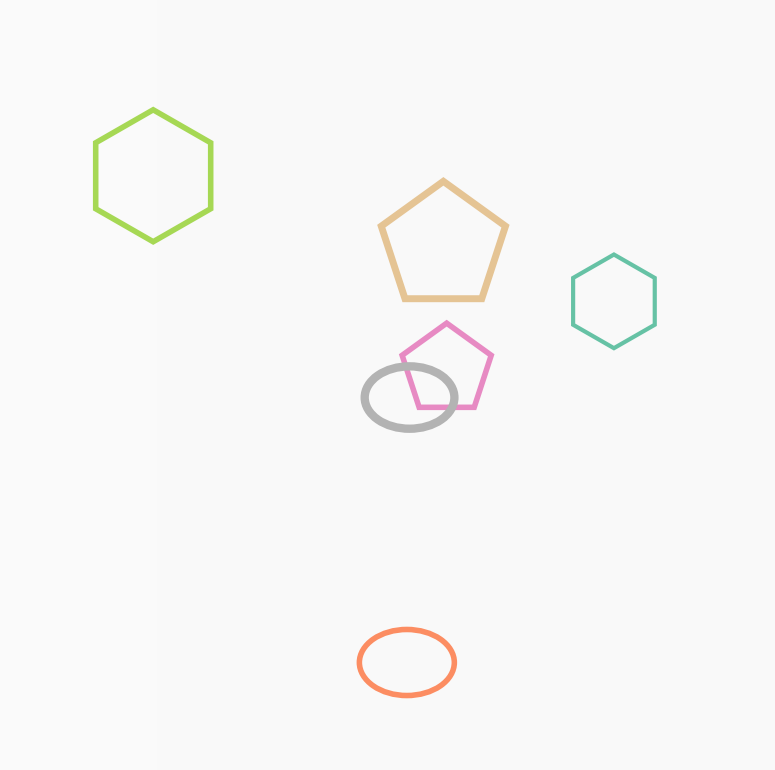[{"shape": "hexagon", "thickness": 1.5, "radius": 0.3, "center": [0.792, 0.609]}, {"shape": "oval", "thickness": 2, "radius": 0.31, "center": [0.525, 0.14]}, {"shape": "pentagon", "thickness": 2, "radius": 0.3, "center": [0.576, 0.52]}, {"shape": "hexagon", "thickness": 2, "radius": 0.43, "center": [0.198, 0.772]}, {"shape": "pentagon", "thickness": 2.5, "radius": 0.42, "center": [0.572, 0.68]}, {"shape": "oval", "thickness": 3, "radius": 0.29, "center": [0.528, 0.484]}]